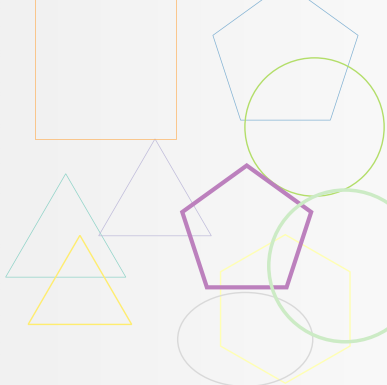[{"shape": "triangle", "thickness": 0.5, "radius": 0.9, "center": [0.17, 0.37]}, {"shape": "hexagon", "thickness": 1, "radius": 0.96, "center": [0.736, 0.198]}, {"shape": "triangle", "thickness": 0.5, "radius": 0.84, "center": [0.4, 0.471]}, {"shape": "pentagon", "thickness": 0.5, "radius": 0.98, "center": [0.737, 0.847]}, {"shape": "square", "thickness": 0.5, "radius": 0.91, "center": [0.272, 0.82]}, {"shape": "circle", "thickness": 1, "radius": 0.9, "center": [0.812, 0.67]}, {"shape": "oval", "thickness": 1, "radius": 0.87, "center": [0.633, 0.118]}, {"shape": "pentagon", "thickness": 3, "radius": 0.87, "center": [0.637, 0.395]}, {"shape": "circle", "thickness": 2.5, "radius": 0.99, "center": [0.891, 0.309]}, {"shape": "triangle", "thickness": 1, "radius": 0.77, "center": [0.206, 0.234]}]